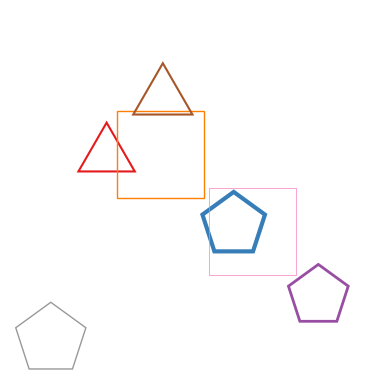[{"shape": "triangle", "thickness": 1.5, "radius": 0.42, "center": [0.277, 0.597]}, {"shape": "pentagon", "thickness": 3, "radius": 0.43, "center": [0.607, 0.416]}, {"shape": "pentagon", "thickness": 2, "radius": 0.41, "center": [0.827, 0.232]}, {"shape": "square", "thickness": 1, "radius": 0.57, "center": [0.416, 0.6]}, {"shape": "triangle", "thickness": 1.5, "radius": 0.44, "center": [0.423, 0.747]}, {"shape": "square", "thickness": 0.5, "radius": 0.56, "center": [0.656, 0.398]}, {"shape": "pentagon", "thickness": 1, "radius": 0.48, "center": [0.132, 0.119]}]